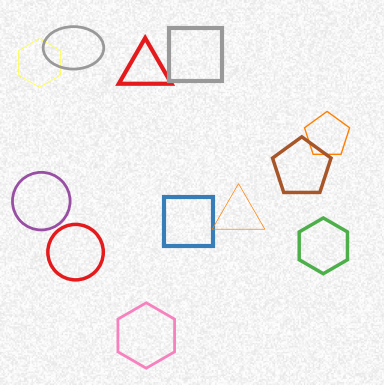[{"shape": "triangle", "thickness": 3, "radius": 0.4, "center": [0.377, 0.822]}, {"shape": "circle", "thickness": 2.5, "radius": 0.36, "center": [0.196, 0.345]}, {"shape": "square", "thickness": 3, "radius": 0.32, "center": [0.489, 0.424]}, {"shape": "hexagon", "thickness": 2.5, "radius": 0.36, "center": [0.84, 0.361]}, {"shape": "circle", "thickness": 2, "radius": 0.37, "center": [0.107, 0.478]}, {"shape": "pentagon", "thickness": 1, "radius": 0.31, "center": [0.85, 0.649]}, {"shape": "triangle", "thickness": 0.5, "radius": 0.39, "center": [0.62, 0.444]}, {"shape": "hexagon", "thickness": 0.5, "radius": 0.32, "center": [0.103, 0.837]}, {"shape": "pentagon", "thickness": 2.5, "radius": 0.4, "center": [0.784, 0.565]}, {"shape": "hexagon", "thickness": 2, "radius": 0.42, "center": [0.38, 0.129]}, {"shape": "oval", "thickness": 2, "radius": 0.39, "center": [0.191, 0.876]}, {"shape": "square", "thickness": 3, "radius": 0.34, "center": [0.508, 0.859]}]